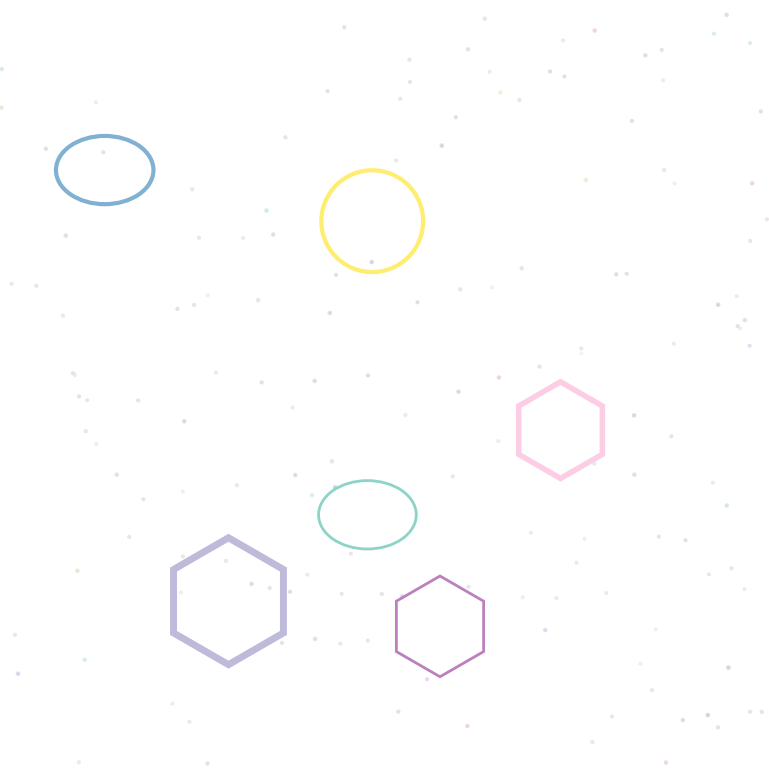[{"shape": "oval", "thickness": 1, "radius": 0.32, "center": [0.477, 0.331]}, {"shape": "hexagon", "thickness": 2.5, "radius": 0.41, "center": [0.297, 0.219]}, {"shape": "oval", "thickness": 1.5, "radius": 0.32, "center": [0.136, 0.779]}, {"shape": "hexagon", "thickness": 2, "radius": 0.31, "center": [0.728, 0.441]}, {"shape": "hexagon", "thickness": 1, "radius": 0.33, "center": [0.571, 0.187]}, {"shape": "circle", "thickness": 1.5, "radius": 0.33, "center": [0.483, 0.713]}]